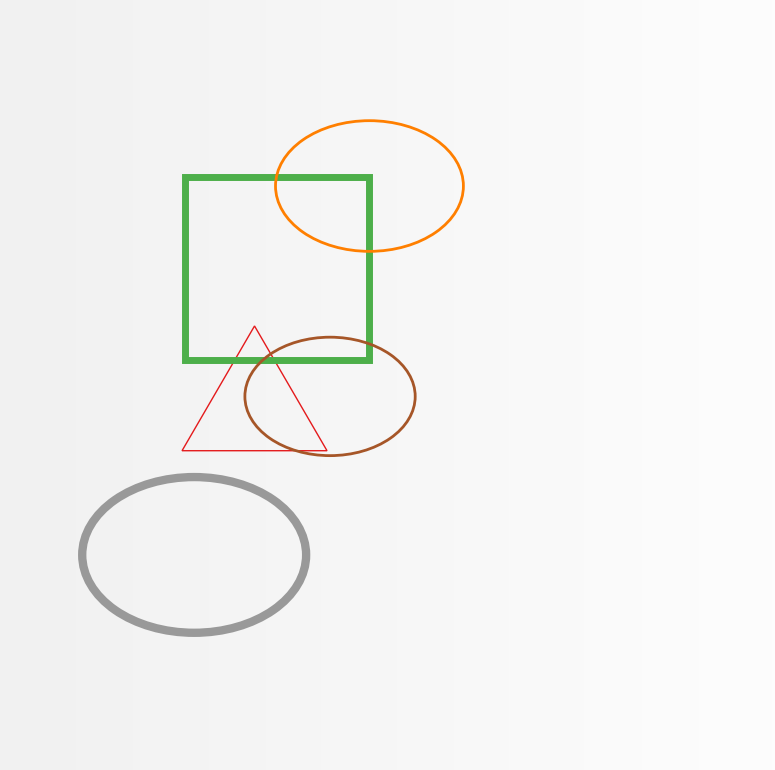[{"shape": "triangle", "thickness": 0.5, "radius": 0.54, "center": [0.328, 0.469]}, {"shape": "square", "thickness": 2.5, "radius": 0.59, "center": [0.357, 0.652]}, {"shape": "oval", "thickness": 1, "radius": 0.61, "center": [0.477, 0.758]}, {"shape": "oval", "thickness": 1, "radius": 0.55, "center": [0.426, 0.485]}, {"shape": "oval", "thickness": 3, "radius": 0.72, "center": [0.251, 0.279]}]